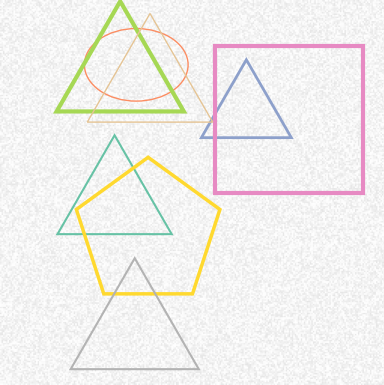[{"shape": "triangle", "thickness": 1.5, "radius": 0.86, "center": [0.298, 0.477]}, {"shape": "oval", "thickness": 1, "radius": 0.67, "center": [0.354, 0.832]}, {"shape": "triangle", "thickness": 2, "radius": 0.67, "center": [0.64, 0.71]}, {"shape": "square", "thickness": 3, "radius": 0.96, "center": [0.751, 0.69]}, {"shape": "triangle", "thickness": 3, "radius": 0.95, "center": [0.312, 0.806]}, {"shape": "pentagon", "thickness": 2.5, "radius": 0.98, "center": [0.385, 0.395]}, {"shape": "triangle", "thickness": 1, "radius": 0.94, "center": [0.39, 0.777]}, {"shape": "triangle", "thickness": 1.5, "radius": 0.96, "center": [0.35, 0.137]}]